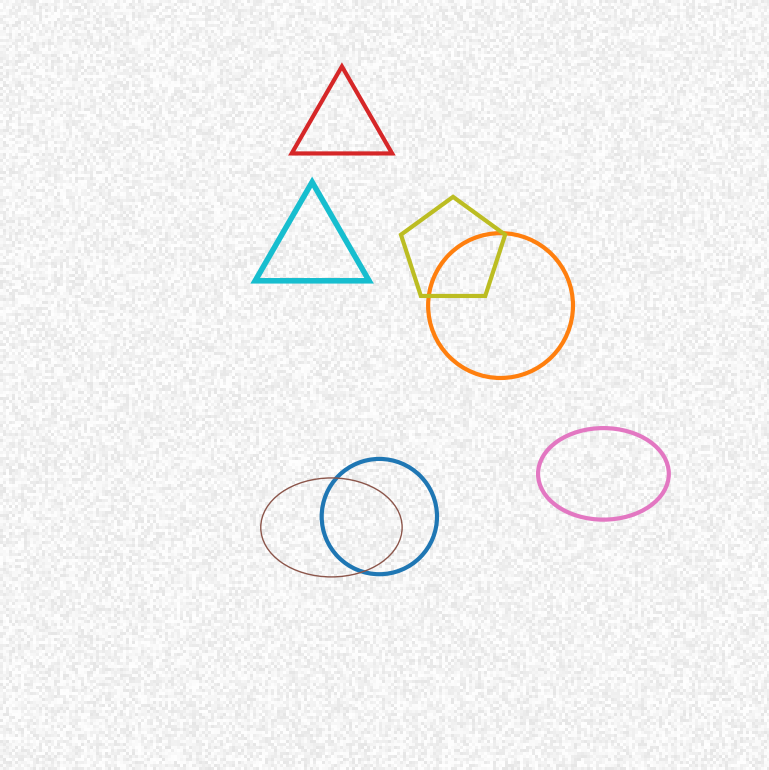[{"shape": "circle", "thickness": 1.5, "radius": 0.37, "center": [0.493, 0.329]}, {"shape": "circle", "thickness": 1.5, "radius": 0.47, "center": [0.65, 0.603]}, {"shape": "triangle", "thickness": 1.5, "radius": 0.38, "center": [0.444, 0.838]}, {"shape": "oval", "thickness": 0.5, "radius": 0.46, "center": [0.43, 0.315]}, {"shape": "oval", "thickness": 1.5, "radius": 0.42, "center": [0.784, 0.385]}, {"shape": "pentagon", "thickness": 1.5, "radius": 0.36, "center": [0.588, 0.673]}, {"shape": "triangle", "thickness": 2, "radius": 0.43, "center": [0.405, 0.678]}]